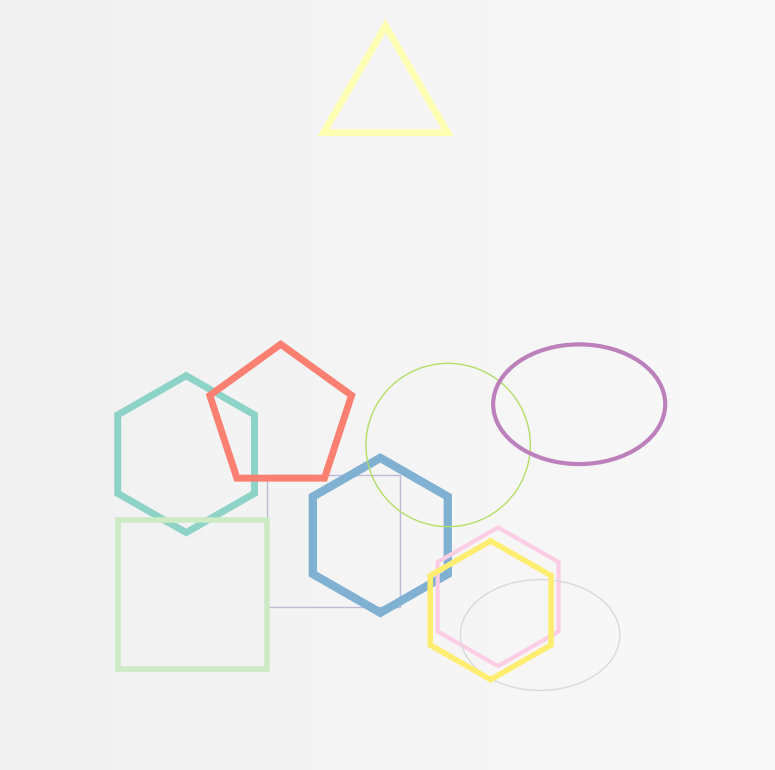[{"shape": "hexagon", "thickness": 2.5, "radius": 0.51, "center": [0.24, 0.41]}, {"shape": "triangle", "thickness": 2.5, "radius": 0.46, "center": [0.497, 0.874]}, {"shape": "square", "thickness": 0.5, "radius": 0.43, "center": [0.43, 0.297]}, {"shape": "pentagon", "thickness": 2.5, "radius": 0.48, "center": [0.362, 0.457]}, {"shape": "hexagon", "thickness": 3, "radius": 0.5, "center": [0.491, 0.305]}, {"shape": "circle", "thickness": 0.5, "radius": 0.53, "center": [0.578, 0.422]}, {"shape": "hexagon", "thickness": 1.5, "radius": 0.45, "center": [0.643, 0.225]}, {"shape": "oval", "thickness": 0.5, "radius": 0.51, "center": [0.697, 0.175]}, {"shape": "oval", "thickness": 1.5, "radius": 0.56, "center": [0.747, 0.475]}, {"shape": "square", "thickness": 2, "radius": 0.48, "center": [0.248, 0.228]}, {"shape": "hexagon", "thickness": 2, "radius": 0.45, "center": [0.633, 0.207]}]